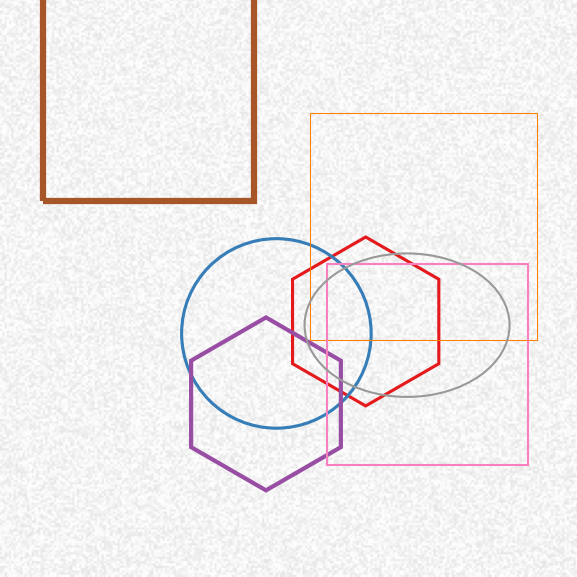[{"shape": "hexagon", "thickness": 1.5, "radius": 0.73, "center": [0.633, 0.442]}, {"shape": "circle", "thickness": 1.5, "radius": 0.82, "center": [0.479, 0.422]}, {"shape": "hexagon", "thickness": 2, "radius": 0.75, "center": [0.461, 0.3]}, {"shape": "square", "thickness": 0.5, "radius": 0.98, "center": [0.733, 0.607]}, {"shape": "square", "thickness": 3, "radius": 0.91, "center": [0.257, 0.834]}, {"shape": "square", "thickness": 1, "radius": 0.87, "center": [0.74, 0.367]}, {"shape": "oval", "thickness": 1, "radius": 0.89, "center": [0.705, 0.436]}]